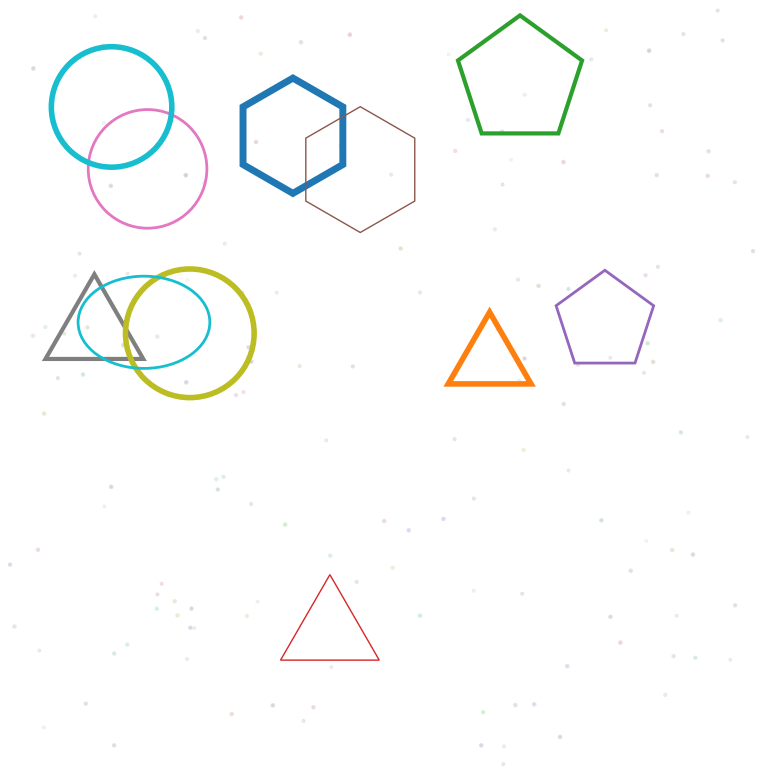[{"shape": "hexagon", "thickness": 2.5, "radius": 0.37, "center": [0.38, 0.824]}, {"shape": "triangle", "thickness": 2, "radius": 0.31, "center": [0.636, 0.532]}, {"shape": "pentagon", "thickness": 1.5, "radius": 0.42, "center": [0.675, 0.895]}, {"shape": "triangle", "thickness": 0.5, "radius": 0.37, "center": [0.428, 0.18]}, {"shape": "pentagon", "thickness": 1, "radius": 0.33, "center": [0.786, 0.582]}, {"shape": "hexagon", "thickness": 0.5, "radius": 0.41, "center": [0.468, 0.78]}, {"shape": "circle", "thickness": 1, "radius": 0.39, "center": [0.192, 0.781]}, {"shape": "triangle", "thickness": 1.5, "radius": 0.37, "center": [0.123, 0.57]}, {"shape": "circle", "thickness": 2, "radius": 0.42, "center": [0.247, 0.567]}, {"shape": "circle", "thickness": 2, "radius": 0.39, "center": [0.145, 0.861]}, {"shape": "oval", "thickness": 1, "radius": 0.43, "center": [0.187, 0.581]}]